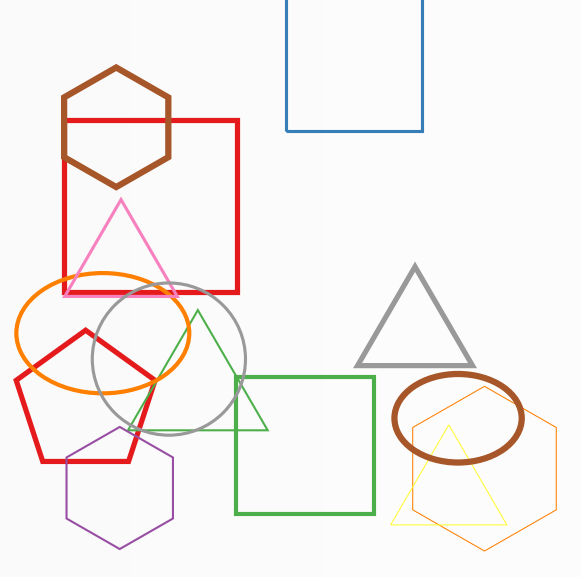[{"shape": "square", "thickness": 2.5, "radius": 0.75, "center": [0.259, 0.642]}, {"shape": "pentagon", "thickness": 2.5, "radius": 0.63, "center": [0.147, 0.302]}, {"shape": "square", "thickness": 1.5, "radius": 0.58, "center": [0.609, 0.889]}, {"shape": "triangle", "thickness": 1, "radius": 0.69, "center": [0.34, 0.323]}, {"shape": "square", "thickness": 2, "radius": 0.59, "center": [0.525, 0.228]}, {"shape": "hexagon", "thickness": 1, "radius": 0.53, "center": [0.206, 0.154]}, {"shape": "oval", "thickness": 2, "radius": 0.74, "center": [0.177, 0.422]}, {"shape": "hexagon", "thickness": 0.5, "radius": 0.71, "center": [0.834, 0.188]}, {"shape": "triangle", "thickness": 0.5, "radius": 0.58, "center": [0.772, 0.148]}, {"shape": "oval", "thickness": 3, "radius": 0.55, "center": [0.788, 0.275]}, {"shape": "hexagon", "thickness": 3, "radius": 0.52, "center": [0.2, 0.779]}, {"shape": "triangle", "thickness": 1.5, "radius": 0.56, "center": [0.208, 0.542]}, {"shape": "circle", "thickness": 1.5, "radius": 0.66, "center": [0.291, 0.377]}, {"shape": "triangle", "thickness": 2.5, "radius": 0.57, "center": [0.714, 0.423]}]